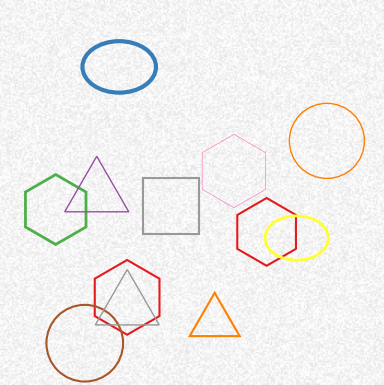[{"shape": "hexagon", "thickness": 1.5, "radius": 0.49, "center": [0.33, 0.228]}, {"shape": "hexagon", "thickness": 1.5, "radius": 0.44, "center": [0.693, 0.398]}, {"shape": "oval", "thickness": 3, "radius": 0.48, "center": [0.31, 0.826]}, {"shape": "hexagon", "thickness": 2, "radius": 0.45, "center": [0.145, 0.456]}, {"shape": "triangle", "thickness": 1, "radius": 0.48, "center": [0.251, 0.498]}, {"shape": "triangle", "thickness": 1.5, "radius": 0.37, "center": [0.558, 0.164]}, {"shape": "circle", "thickness": 1, "radius": 0.49, "center": [0.849, 0.634]}, {"shape": "oval", "thickness": 2, "radius": 0.41, "center": [0.771, 0.382]}, {"shape": "circle", "thickness": 1.5, "radius": 0.5, "center": [0.22, 0.109]}, {"shape": "hexagon", "thickness": 0.5, "radius": 0.48, "center": [0.608, 0.556]}, {"shape": "square", "thickness": 1.5, "radius": 0.36, "center": [0.444, 0.464]}, {"shape": "triangle", "thickness": 1, "radius": 0.48, "center": [0.331, 0.204]}]